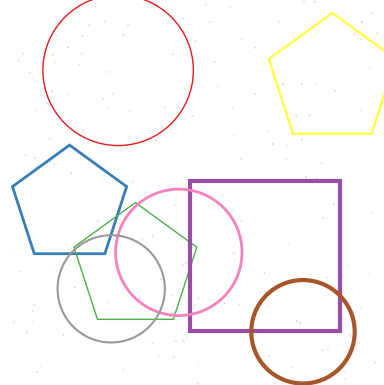[{"shape": "circle", "thickness": 1, "radius": 0.98, "center": [0.307, 0.817]}, {"shape": "pentagon", "thickness": 2, "radius": 0.78, "center": [0.181, 0.467]}, {"shape": "pentagon", "thickness": 1, "radius": 0.84, "center": [0.352, 0.306]}, {"shape": "square", "thickness": 3, "radius": 0.97, "center": [0.689, 0.334]}, {"shape": "pentagon", "thickness": 1.5, "radius": 0.87, "center": [0.863, 0.793]}, {"shape": "circle", "thickness": 3, "radius": 0.67, "center": [0.787, 0.138]}, {"shape": "circle", "thickness": 2, "radius": 0.82, "center": [0.464, 0.345]}, {"shape": "circle", "thickness": 1.5, "radius": 0.7, "center": [0.289, 0.25]}]